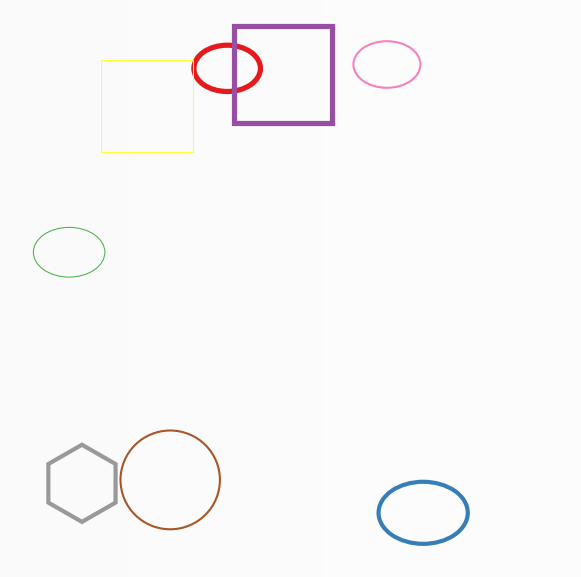[{"shape": "oval", "thickness": 2.5, "radius": 0.29, "center": [0.391, 0.881]}, {"shape": "oval", "thickness": 2, "radius": 0.38, "center": [0.728, 0.111]}, {"shape": "oval", "thickness": 0.5, "radius": 0.31, "center": [0.119, 0.562]}, {"shape": "square", "thickness": 2.5, "radius": 0.42, "center": [0.487, 0.87]}, {"shape": "square", "thickness": 0.5, "radius": 0.4, "center": [0.253, 0.815]}, {"shape": "circle", "thickness": 1, "radius": 0.43, "center": [0.293, 0.168]}, {"shape": "oval", "thickness": 1, "radius": 0.29, "center": [0.666, 0.887]}, {"shape": "hexagon", "thickness": 2, "radius": 0.33, "center": [0.141, 0.162]}]